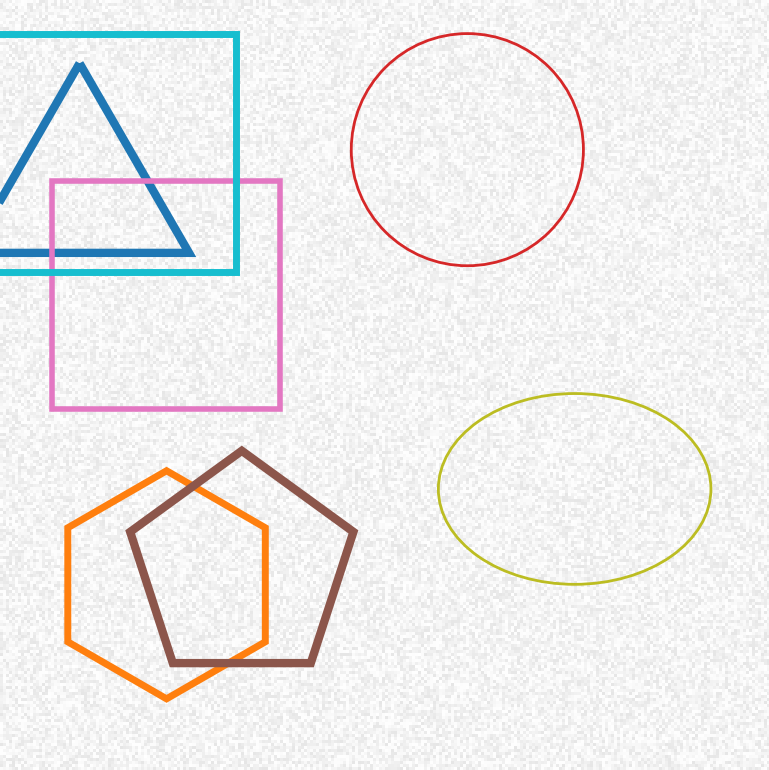[{"shape": "triangle", "thickness": 3, "radius": 0.82, "center": [0.103, 0.754]}, {"shape": "hexagon", "thickness": 2.5, "radius": 0.74, "center": [0.216, 0.241]}, {"shape": "circle", "thickness": 1, "radius": 0.75, "center": [0.607, 0.806]}, {"shape": "pentagon", "thickness": 3, "radius": 0.76, "center": [0.314, 0.262]}, {"shape": "square", "thickness": 2, "radius": 0.74, "center": [0.216, 0.617]}, {"shape": "oval", "thickness": 1, "radius": 0.88, "center": [0.746, 0.365]}, {"shape": "square", "thickness": 2.5, "radius": 0.77, "center": [0.152, 0.801]}]